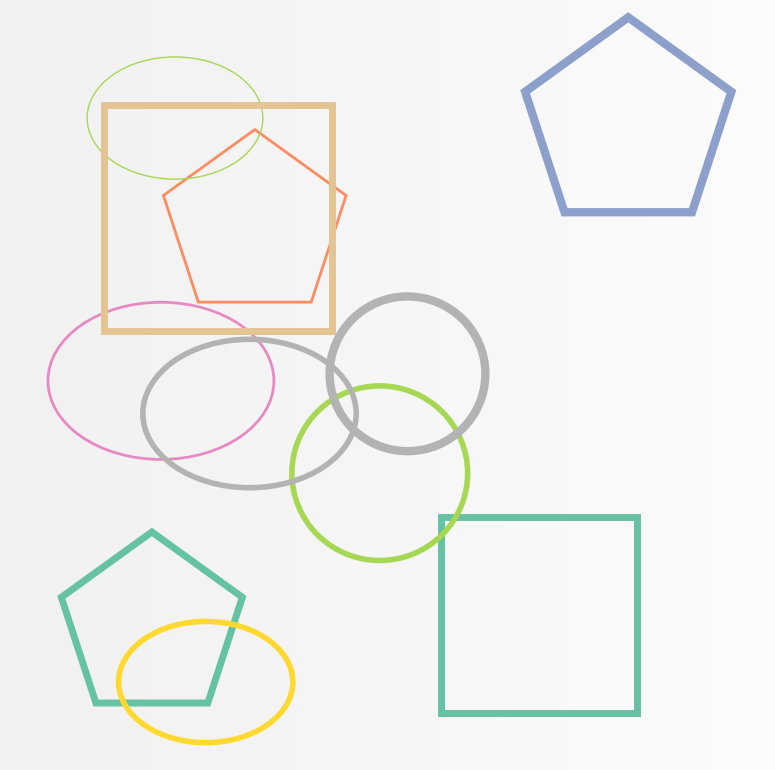[{"shape": "square", "thickness": 2.5, "radius": 0.63, "center": [0.695, 0.201]}, {"shape": "pentagon", "thickness": 2.5, "radius": 0.61, "center": [0.196, 0.186]}, {"shape": "pentagon", "thickness": 1, "radius": 0.62, "center": [0.329, 0.708]}, {"shape": "pentagon", "thickness": 3, "radius": 0.7, "center": [0.811, 0.838]}, {"shape": "oval", "thickness": 1, "radius": 0.73, "center": [0.208, 0.505]}, {"shape": "circle", "thickness": 2, "radius": 0.57, "center": [0.49, 0.385]}, {"shape": "oval", "thickness": 0.5, "radius": 0.57, "center": [0.226, 0.847]}, {"shape": "oval", "thickness": 2, "radius": 0.56, "center": [0.265, 0.114]}, {"shape": "square", "thickness": 2.5, "radius": 0.73, "center": [0.281, 0.717]}, {"shape": "oval", "thickness": 2, "radius": 0.69, "center": [0.322, 0.463]}, {"shape": "circle", "thickness": 3, "radius": 0.5, "center": [0.526, 0.515]}]